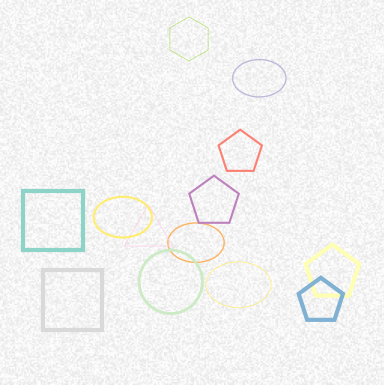[{"shape": "square", "thickness": 3, "radius": 0.39, "center": [0.137, 0.427]}, {"shape": "pentagon", "thickness": 3, "radius": 0.37, "center": [0.863, 0.292]}, {"shape": "oval", "thickness": 1, "radius": 0.35, "center": [0.674, 0.797]}, {"shape": "pentagon", "thickness": 1.5, "radius": 0.3, "center": [0.624, 0.604]}, {"shape": "pentagon", "thickness": 3, "radius": 0.3, "center": [0.833, 0.218]}, {"shape": "oval", "thickness": 1, "radius": 0.37, "center": [0.509, 0.37]}, {"shape": "hexagon", "thickness": 0.5, "radius": 0.29, "center": [0.491, 0.899]}, {"shape": "triangle", "thickness": 0.5, "radius": 0.36, "center": [0.385, 0.397]}, {"shape": "square", "thickness": 3, "radius": 0.38, "center": [0.189, 0.221]}, {"shape": "pentagon", "thickness": 1.5, "radius": 0.34, "center": [0.556, 0.476]}, {"shape": "circle", "thickness": 2, "radius": 0.41, "center": [0.444, 0.268]}, {"shape": "oval", "thickness": 0.5, "radius": 0.42, "center": [0.619, 0.26]}, {"shape": "oval", "thickness": 1.5, "radius": 0.38, "center": [0.319, 0.436]}]